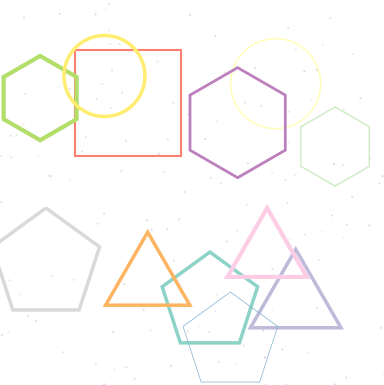[{"shape": "pentagon", "thickness": 2.5, "radius": 0.65, "center": [0.545, 0.215]}, {"shape": "circle", "thickness": 1, "radius": 0.58, "center": [0.716, 0.783]}, {"shape": "triangle", "thickness": 2.5, "radius": 0.68, "center": [0.768, 0.217]}, {"shape": "square", "thickness": 1.5, "radius": 0.69, "center": [0.333, 0.732]}, {"shape": "pentagon", "thickness": 0.5, "radius": 0.65, "center": [0.598, 0.112]}, {"shape": "triangle", "thickness": 2.5, "radius": 0.63, "center": [0.384, 0.271]}, {"shape": "hexagon", "thickness": 3, "radius": 0.55, "center": [0.104, 0.745]}, {"shape": "triangle", "thickness": 3, "radius": 0.6, "center": [0.694, 0.34]}, {"shape": "pentagon", "thickness": 2.5, "radius": 0.73, "center": [0.119, 0.313]}, {"shape": "hexagon", "thickness": 2, "radius": 0.71, "center": [0.617, 0.681]}, {"shape": "hexagon", "thickness": 1, "radius": 0.51, "center": [0.87, 0.619]}, {"shape": "circle", "thickness": 2.5, "radius": 0.53, "center": [0.271, 0.803]}]